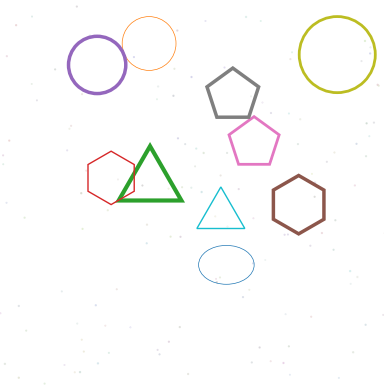[{"shape": "oval", "thickness": 0.5, "radius": 0.36, "center": [0.588, 0.312]}, {"shape": "circle", "thickness": 0.5, "radius": 0.35, "center": [0.387, 0.887]}, {"shape": "triangle", "thickness": 3, "radius": 0.47, "center": [0.39, 0.526]}, {"shape": "hexagon", "thickness": 1, "radius": 0.35, "center": [0.289, 0.538]}, {"shape": "circle", "thickness": 2.5, "radius": 0.37, "center": [0.252, 0.831]}, {"shape": "hexagon", "thickness": 2.5, "radius": 0.38, "center": [0.776, 0.468]}, {"shape": "pentagon", "thickness": 2, "radius": 0.34, "center": [0.66, 0.629]}, {"shape": "pentagon", "thickness": 2.5, "radius": 0.35, "center": [0.605, 0.753]}, {"shape": "circle", "thickness": 2, "radius": 0.49, "center": [0.876, 0.858]}, {"shape": "triangle", "thickness": 1, "radius": 0.36, "center": [0.574, 0.442]}]